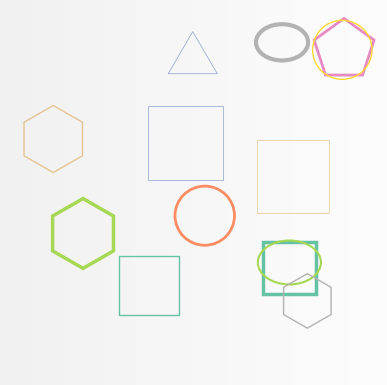[{"shape": "square", "thickness": 2.5, "radius": 0.34, "center": [0.746, 0.303]}, {"shape": "square", "thickness": 1, "radius": 0.39, "center": [0.384, 0.259]}, {"shape": "circle", "thickness": 2, "radius": 0.38, "center": [0.528, 0.44]}, {"shape": "square", "thickness": 0.5, "radius": 0.48, "center": [0.479, 0.628]}, {"shape": "triangle", "thickness": 0.5, "radius": 0.37, "center": [0.497, 0.845]}, {"shape": "pentagon", "thickness": 2, "radius": 0.41, "center": [0.888, 0.871]}, {"shape": "oval", "thickness": 1.5, "radius": 0.41, "center": [0.747, 0.318]}, {"shape": "hexagon", "thickness": 2.5, "radius": 0.45, "center": [0.214, 0.394]}, {"shape": "circle", "thickness": 1, "radius": 0.38, "center": [0.883, 0.871]}, {"shape": "square", "thickness": 0.5, "radius": 0.47, "center": [0.756, 0.541]}, {"shape": "hexagon", "thickness": 1, "radius": 0.44, "center": [0.137, 0.639]}, {"shape": "hexagon", "thickness": 1, "radius": 0.35, "center": [0.793, 0.218]}, {"shape": "oval", "thickness": 3, "radius": 0.34, "center": [0.728, 0.89]}]